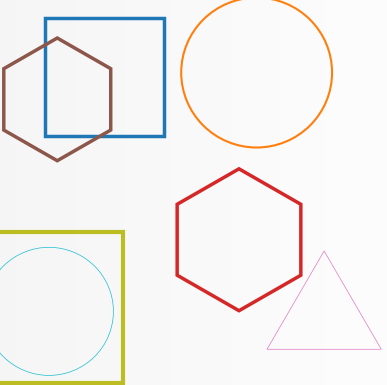[{"shape": "square", "thickness": 2.5, "radius": 0.77, "center": [0.27, 0.799]}, {"shape": "circle", "thickness": 1.5, "radius": 0.97, "center": [0.662, 0.812]}, {"shape": "hexagon", "thickness": 2.5, "radius": 0.92, "center": [0.617, 0.377]}, {"shape": "hexagon", "thickness": 2.5, "radius": 0.8, "center": [0.148, 0.742]}, {"shape": "triangle", "thickness": 0.5, "radius": 0.85, "center": [0.837, 0.178]}, {"shape": "square", "thickness": 3, "radius": 0.98, "center": [0.123, 0.201]}, {"shape": "circle", "thickness": 0.5, "radius": 0.83, "center": [0.126, 0.191]}]